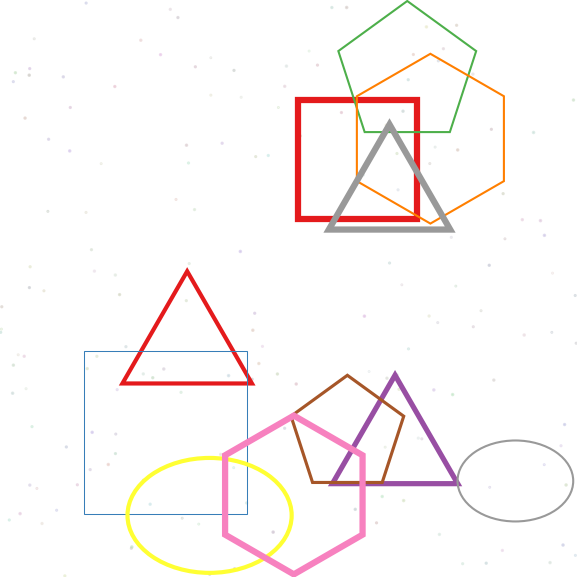[{"shape": "square", "thickness": 3, "radius": 0.51, "center": [0.619, 0.723]}, {"shape": "triangle", "thickness": 2, "radius": 0.65, "center": [0.324, 0.4]}, {"shape": "square", "thickness": 0.5, "radius": 0.71, "center": [0.286, 0.25]}, {"shape": "pentagon", "thickness": 1, "radius": 0.63, "center": [0.705, 0.872]}, {"shape": "triangle", "thickness": 2.5, "radius": 0.63, "center": [0.684, 0.224]}, {"shape": "hexagon", "thickness": 1, "radius": 0.73, "center": [0.745, 0.759]}, {"shape": "oval", "thickness": 2, "radius": 0.71, "center": [0.363, 0.107]}, {"shape": "pentagon", "thickness": 1.5, "radius": 0.51, "center": [0.602, 0.247]}, {"shape": "hexagon", "thickness": 3, "radius": 0.69, "center": [0.509, 0.142]}, {"shape": "triangle", "thickness": 3, "radius": 0.61, "center": [0.674, 0.662]}, {"shape": "oval", "thickness": 1, "radius": 0.5, "center": [0.892, 0.166]}]